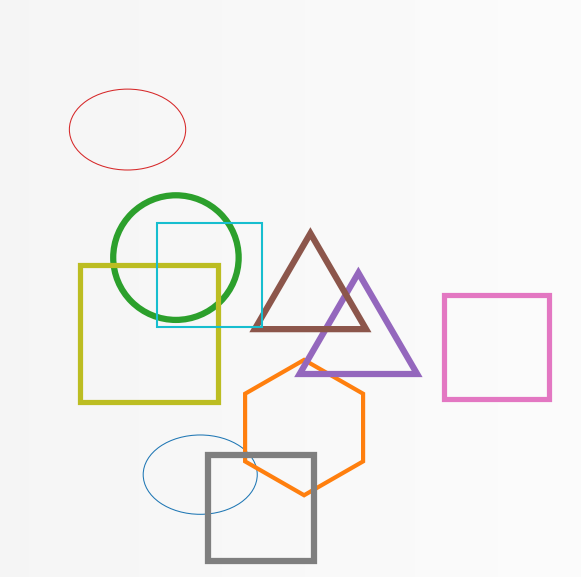[{"shape": "oval", "thickness": 0.5, "radius": 0.49, "center": [0.344, 0.177]}, {"shape": "hexagon", "thickness": 2, "radius": 0.59, "center": [0.523, 0.259]}, {"shape": "circle", "thickness": 3, "radius": 0.54, "center": [0.303, 0.553]}, {"shape": "oval", "thickness": 0.5, "radius": 0.5, "center": [0.219, 0.775]}, {"shape": "triangle", "thickness": 3, "radius": 0.58, "center": [0.617, 0.41]}, {"shape": "triangle", "thickness": 3, "radius": 0.55, "center": [0.534, 0.484]}, {"shape": "square", "thickness": 2.5, "radius": 0.45, "center": [0.855, 0.398]}, {"shape": "square", "thickness": 3, "radius": 0.46, "center": [0.449, 0.119]}, {"shape": "square", "thickness": 2.5, "radius": 0.59, "center": [0.256, 0.421]}, {"shape": "square", "thickness": 1, "radius": 0.45, "center": [0.361, 0.523]}]